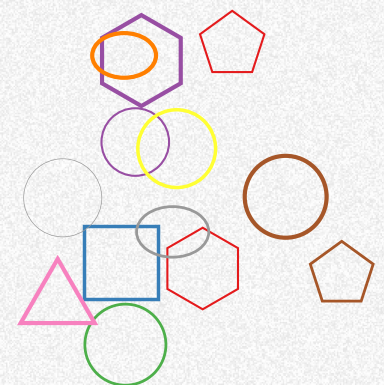[{"shape": "hexagon", "thickness": 1.5, "radius": 0.53, "center": [0.526, 0.303]}, {"shape": "pentagon", "thickness": 1.5, "radius": 0.44, "center": [0.603, 0.884]}, {"shape": "square", "thickness": 2.5, "radius": 0.48, "center": [0.315, 0.319]}, {"shape": "circle", "thickness": 2, "radius": 0.53, "center": [0.326, 0.105]}, {"shape": "circle", "thickness": 1.5, "radius": 0.44, "center": [0.351, 0.631]}, {"shape": "hexagon", "thickness": 3, "radius": 0.59, "center": [0.367, 0.843]}, {"shape": "oval", "thickness": 3, "radius": 0.41, "center": [0.322, 0.856]}, {"shape": "circle", "thickness": 2.5, "radius": 0.5, "center": [0.459, 0.614]}, {"shape": "pentagon", "thickness": 2, "radius": 0.43, "center": [0.888, 0.287]}, {"shape": "circle", "thickness": 3, "radius": 0.53, "center": [0.742, 0.489]}, {"shape": "triangle", "thickness": 3, "radius": 0.55, "center": [0.15, 0.216]}, {"shape": "oval", "thickness": 2, "radius": 0.47, "center": [0.449, 0.398]}, {"shape": "circle", "thickness": 0.5, "radius": 0.51, "center": [0.163, 0.486]}]